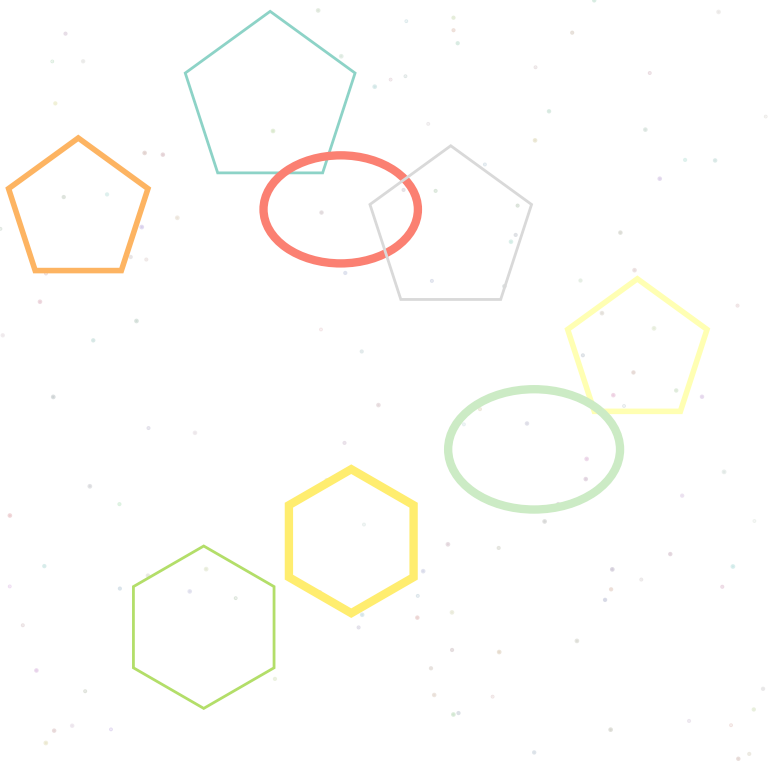[{"shape": "pentagon", "thickness": 1, "radius": 0.58, "center": [0.351, 0.869]}, {"shape": "pentagon", "thickness": 2, "radius": 0.48, "center": [0.828, 0.543]}, {"shape": "oval", "thickness": 3, "radius": 0.5, "center": [0.442, 0.728]}, {"shape": "pentagon", "thickness": 2, "radius": 0.48, "center": [0.102, 0.726]}, {"shape": "hexagon", "thickness": 1, "radius": 0.53, "center": [0.265, 0.185]}, {"shape": "pentagon", "thickness": 1, "radius": 0.55, "center": [0.585, 0.7]}, {"shape": "oval", "thickness": 3, "radius": 0.56, "center": [0.694, 0.416]}, {"shape": "hexagon", "thickness": 3, "radius": 0.47, "center": [0.456, 0.297]}]